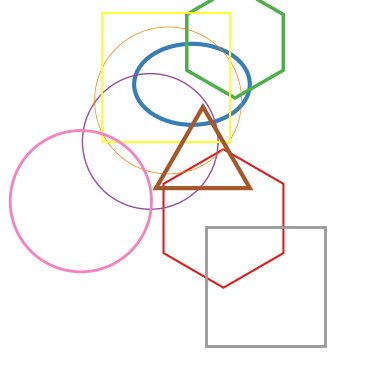[{"shape": "hexagon", "thickness": 1.5, "radius": 0.9, "center": [0.58, 0.433]}, {"shape": "oval", "thickness": 3, "radius": 0.75, "center": [0.499, 0.781]}, {"shape": "hexagon", "thickness": 2.5, "radius": 0.72, "center": [0.61, 0.89]}, {"shape": "circle", "thickness": 1, "radius": 0.88, "center": [0.39, 0.633]}, {"shape": "circle", "thickness": 0.5, "radius": 0.95, "center": [0.437, 0.739]}, {"shape": "square", "thickness": 1.5, "radius": 0.84, "center": [0.431, 0.799]}, {"shape": "triangle", "thickness": 3, "radius": 0.7, "center": [0.527, 0.582]}, {"shape": "circle", "thickness": 2, "radius": 0.92, "center": [0.21, 0.477]}, {"shape": "square", "thickness": 2, "radius": 0.77, "center": [0.69, 0.255]}]